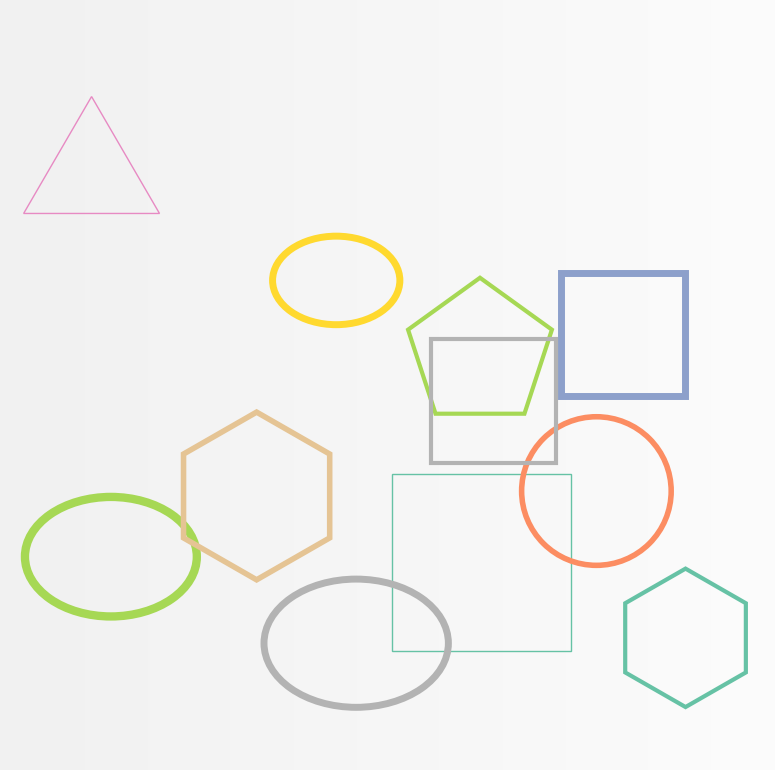[{"shape": "square", "thickness": 0.5, "radius": 0.58, "center": [0.621, 0.27]}, {"shape": "hexagon", "thickness": 1.5, "radius": 0.45, "center": [0.885, 0.172]}, {"shape": "circle", "thickness": 2, "radius": 0.48, "center": [0.77, 0.362]}, {"shape": "square", "thickness": 2.5, "radius": 0.4, "center": [0.804, 0.566]}, {"shape": "triangle", "thickness": 0.5, "radius": 0.51, "center": [0.118, 0.773]}, {"shape": "pentagon", "thickness": 1.5, "radius": 0.49, "center": [0.619, 0.542]}, {"shape": "oval", "thickness": 3, "radius": 0.55, "center": [0.143, 0.277]}, {"shape": "oval", "thickness": 2.5, "radius": 0.41, "center": [0.434, 0.636]}, {"shape": "hexagon", "thickness": 2, "radius": 0.54, "center": [0.331, 0.356]}, {"shape": "square", "thickness": 1.5, "radius": 0.4, "center": [0.637, 0.48]}, {"shape": "oval", "thickness": 2.5, "radius": 0.59, "center": [0.46, 0.165]}]